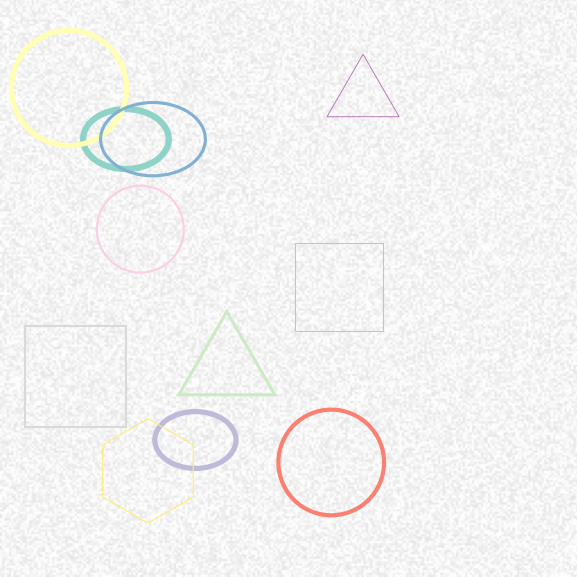[{"shape": "oval", "thickness": 3, "radius": 0.37, "center": [0.218, 0.758]}, {"shape": "circle", "thickness": 2.5, "radius": 0.5, "center": [0.12, 0.847]}, {"shape": "oval", "thickness": 2.5, "radius": 0.35, "center": [0.338, 0.237]}, {"shape": "circle", "thickness": 2, "radius": 0.46, "center": [0.574, 0.198]}, {"shape": "oval", "thickness": 1.5, "radius": 0.45, "center": [0.265, 0.758]}, {"shape": "square", "thickness": 0.5, "radius": 0.38, "center": [0.587, 0.502]}, {"shape": "circle", "thickness": 1, "radius": 0.38, "center": [0.243, 0.602]}, {"shape": "square", "thickness": 1, "radius": 0.43, "center": [0.131, 0.347]}, {"shape": "triangle", "thickness": 0.5, "radius": 0.36, "center": [0.629, 0.833]}, {"shape": "triangle", "thickness": 1.5, "radius": 0.48, "center": [0.393, 0.364]}, {"shape": "hexagon", "thickness": 0.5, "radius": 0.45, "center": [0.256, 0.184]}]